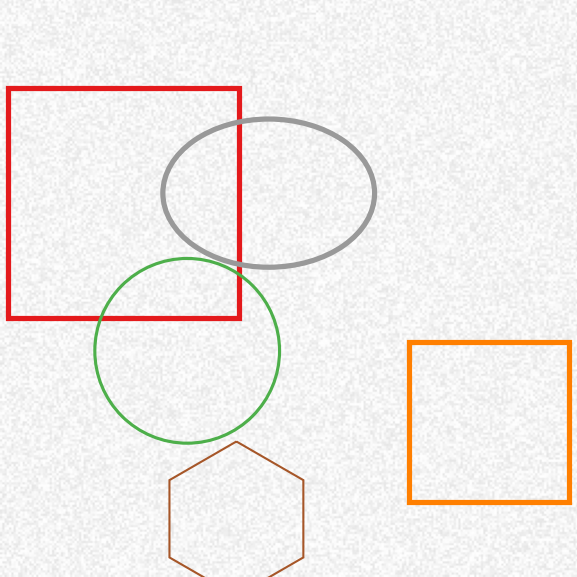[{"shape": "square", "thickness": 2.5, "radius": 1.0, "center": [0.214, 0.648]}, {"shape": "circle", "thickness": 1.5, "radius": 0.8, "center": [0.324, 0.392]}, {"shape": "square", "thickness": 2.5, "radius": 0.69, "center": [0.847, 0.269]}, {"shape": "hexagon", "thickness": 1, "radius": 0.67, "center": [0.409, 0.101]}, {"shape": "oval", "thickness": 2.5, "radius": 0.92, "center": [0.465, 0.665]}]